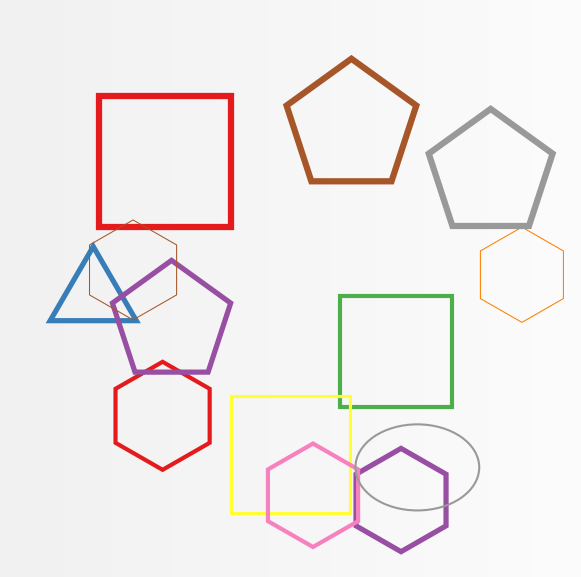[{"shape": "hexagon", "thickness": 2, "radius": 0.47, "center": [0.28, 0.279]}, {"shape": "square", "thickness": 3, "radius": 0.57, "center": [0.284, 0.719]}, {"shape": "triangle", "thickness": 2.5, "radius": 0.43, "center": [0.16, 0.487]}, {"shape": "square", "thickness": 2, "radius": 0.48, "center": [0.681, 0.39]}, {"shape": "pentagon", "thickness": 2.5, "radius": 0.53, "center": [0.295, 0.441]}, {"shape": "hexagon", "thickness": 2.5, "radius": 0.45, "center": [0.69, 0.133]}, {"shape": "hexagon", "thickness": 0.5, "radius": 0.41, "center": [0.898, 0.523]}, {"shape": "square", "thickness": 1.5, "radius": 0.51, "center": [0.499, 0.212]}, {"shape": "pentagon", "thickness": 3, "radius": 0.59, "center": [0.605, 0.78]}, {"shape": "hexagon", "thickness": 0.5, "radius": 0.43, "center": [0.229, 0.532]}, {"shape": "hexagon", "thickness": 2, "radius": 0.45, "center": [0.539, 0.142]}, {"shape": "oval", "thickness": 1, "radius": 0.53, "center": [0.718, 0.19]}, {"shape": "pentagon", "thickness": 3, "radius": 0.56, "center": [0.844, 0.698]}]